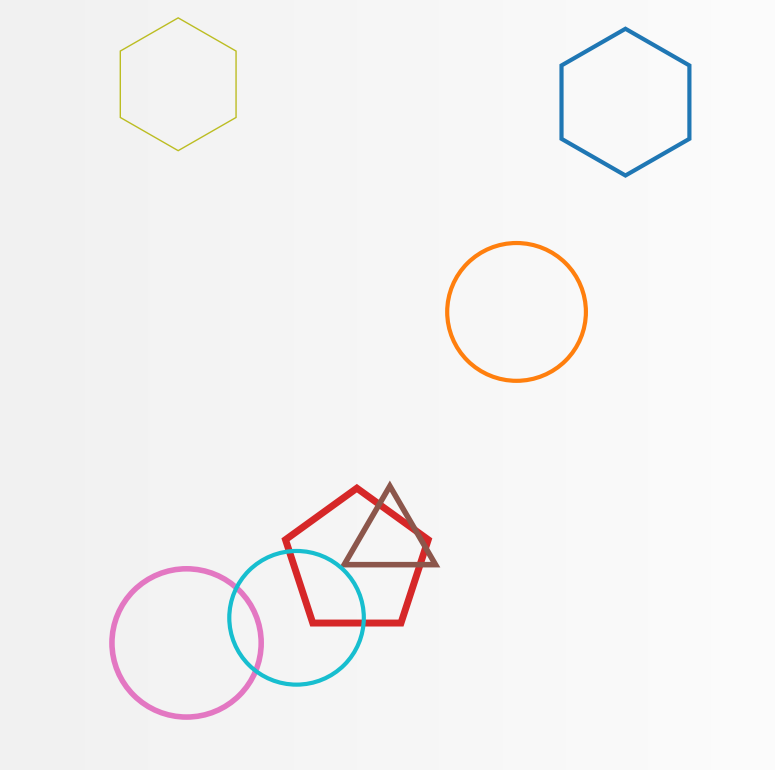[{"shape": "hexagon", "thickness": 1.5, "radius": 0.48, "center": [0.807, 0.867]}, {"shape": "circle", "thickness": 1.5, "radius": 0.45, "center": [0.667, 0.595]}, {"shape": "pentagon", "thickness": 2.5, "radius": 0.48, "center": [0.46, 0.269]}, {"shape": "triangle", "thickness": 2, "radius": 0.34, "center": [0.503, 0.301]}, {"shape": "circle", "thickness": 2, "radius": 0.48, "center": [0.241, 0.165]}, {"shape": "hexagon", "thickness": 0.5, "radius": 0.43, "center": [0.23, 0.891]}, {"shape": "circle", "thickness": 1.5, "radius": 0.43, "center": [0.383, 0.198]}]